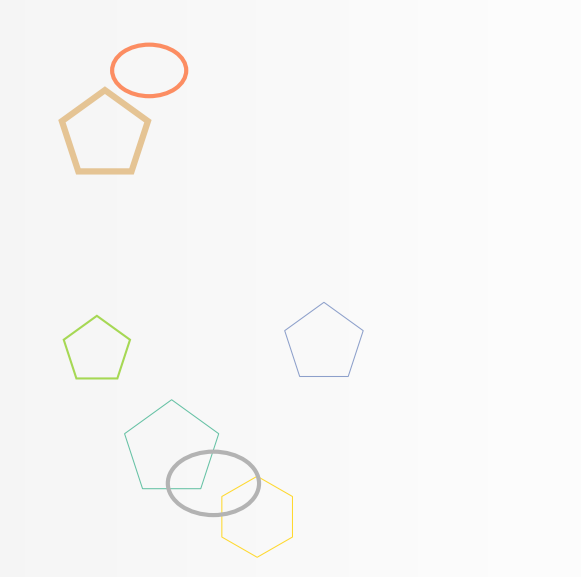[{"shape": "pentagon", "thickness": 0.5, "radius": 0.43, "center": [0.295, 0.222]}, {"shape": "oval", "thickness": 2, "radius": 0.32, "center": [0.257, 0.877]}, {"shape": "pentagon", "thickness": 0.5, "radius": 0.36, "center": [0.557, 0.405]}, {"shape": "pentagon", "thickness": 1, "radius": 0.3, "center": [0.167, 0.392]}, {"shape": "hexagon", "thickness": 0.5, "radius": 0.35, "center": [0.442, 0.104]}, {"shape": "pentagon", "thickness": 3, "radius": 0.39, "center": [0.181, 0.765]}, {"shape": "oval", "thickness": 2, "radius": 0.39, "center": [0.367, 0.162]}]